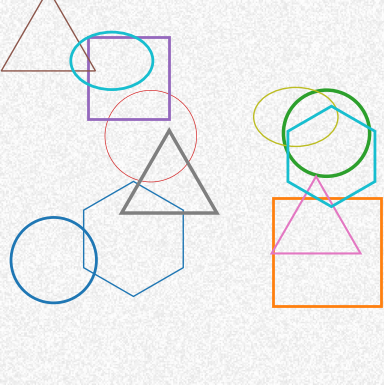[{"shape": "circle", "thickness": 2, "radius": 0.55, "center": [0.14, 0.324]}, {"shape": "hexagon", "thickness": 1, "radius": 0.75, "center": [0.347, 0.379]}, {"shape": "square", "thickness": 2, "radius": 0.7, "center": [0.849, 0.344]}, {"shape": "circle", "thickness": 2.5, "radius": 0.56, "center": [0.848, 0.654]}, {"shape": "circle", "thickness": 0.5, "radius": 0.59, "center": [0.392, 0.646]}, {"shape": "square", "thickness": 2, "radius": 0.53, "center": [0.333, 0.797]}, {"shape": "triangle", "thickness": 1, "radius": 0.71, "center": [0.126, 0.886]}, {"shape": "triangle", "thickness": 1.5, "radius": 0.67, "center": [0.821, 0.408]}, {"shape": "triangle", "thickness": 2.5, "radius": 0.71, "center": [0.44, 0.518]}, {"shape": "oval", "thickness": 1, "radius": 0.55, "center": [0.768, 0.696]}, {"shape": "oval", "thickness": 2, "radius": 0.53, "center": [0.29, 0.842]}, {"shape": "hexagon", "thickness": 2, "radius": 0.65, "center": [0.861, 0.594]}]